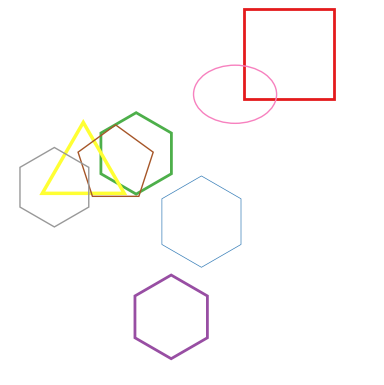[{"shape": "square", "thickness": 2, "radius": 0.59, "center": [0.751, 0.859]}, {"shape": "hexagon", "thickness": 0.5, "radius": 0.59, "center": [0.523, 0.424]}, {"shape": "hexagon", "thickness": 2, "radius": 0.53, "center": [0.354, 0.602]}, {"shape": "hexagon", "thickness": 2, "radius": 0.54, "center": [0.445, 0.177]}, {"shape": "triangle", "thickness": 2.5, "radius": 0.61, "center": [0.216, 0.559]}, {"shape": "pentagon", "thickness": 1, "radius": 0.51, "center": [0.3, 0.573]}, {"shape": "oval", "thickness": 1, "radius": 0.54, "center": [0.611, 0.755]}, {"shape": "hexagon", "thickness": 1, "radius": 0.52, "center": [0.141, 0.514]}]